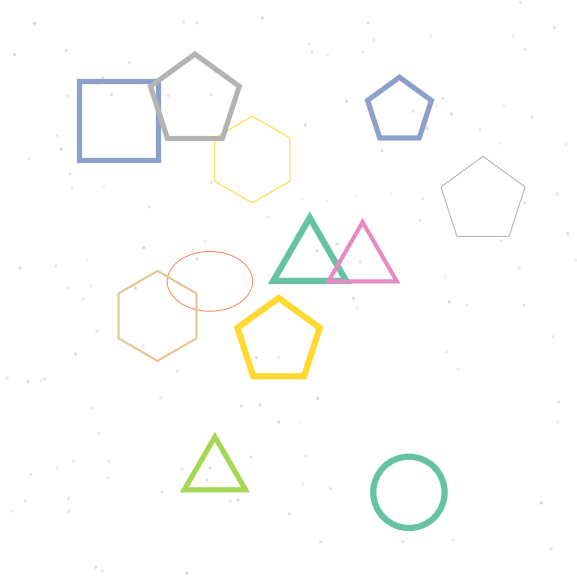[{"shape": "triangle", "thickness": 3, "radius": 0.37, "center": [0.536, 0.549]}, {"shape": "circle", "thickness": 3, "radius": 0.31, "center": [0.708, 0.147]}, {"shape": "oval", "thickness": 0.5, "radius": 0.37, "center": [0.363, 0.512]}, {"shape": "pentagon", "thickness": 2.5, "radius": 0.29, "center": [0.692, 0.807]}, {"shape": "square", "thickness": 2.5, "radius": 0.34, "center": [0.205, 0.79]}, {"shape": "triangle", "thickness": 2, "radius": 0.34, "center": [0.628, 0.546]}, {"shape": "triangle", "thickness": 2.5, "radius": 0.31, "center": [0.372, 0.182]}, {"shape": "pentagon", "thickness": 3, "radius": 0.37, "center": [0.482, 0.408]}, {"shape": "hexagon", "thickness": 0.5, "radius": 0.38, "center": [0.437, 0.723]}, {"shape": "hexagon", "thickness": 1, "radius": 0.39, "center": [0.273, 0.452]}, {"shape": "pentagon", "thickness": 0.5, "radius": 0.38, "center": [0.836, 0.652]}, {"shape": "pentagon", "thickness": 2.5, "radius": 0.4, "center": [0.337, 0.825]}]